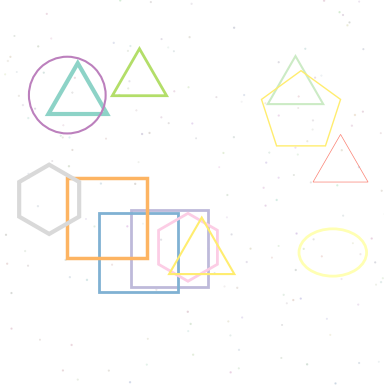[{"shape": "triangle", "thickness": 3, "radius": 0.44, "center": [0.202, 0.748]}, {"shape": "oval", "thickness": 2, "radius": 0.44, "center": [0.864, 0.344]}, {"shape": "square", "thickness": 2, "radius": 0.5, "center": [0.441, 0.354]}, {"shape": "triangle", "thickness": 0.5, "radius": 0.41, "center": [0.885, 0.568]}, {"shape": "square", "thickness": 2, "radius": 0.51, "center": [0.361, 0.345]}, {"shape": "square", "thickness": 2.5, "radius": 0.52, "center": [0.278, 0.434]}, {"shape": "triangle", "thickness": 2, "radius": 0.41, "center": [0.362, 0.792]}, {"shape": "hexagon", "thickness": 2, "radius": 0.44, "center": [0.488, 0.358]}, {"shape": "hexagon", "thickness": 3, "radius": 0.45, "center": [0.128, 0.482]}, {"shape": "circle", "thickness": 1.5, "radius": 0.5, "center": [0.175, 0.753]}, {"shape": "triangle", "thickness": 1.5, "radius": 0.42, "center": [0.767, 0.771]}, {"shape": "pentagon", "thickness": 1, "radius": 0.54, "center": [0.782, 0.708]}, {"shape": "triangle", "thickness": 1.5, "radius": 0.49, "center": [0.524, 0.337]}]